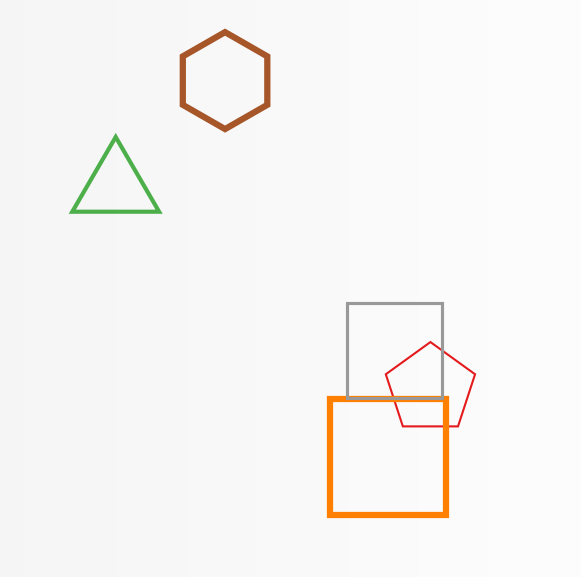[{"shape": "pentagon", "thickness": 1, "radius": 0.4, "center": [0.741, 0.326]}, {"shape": "triangle", "thickness": 2, "radius": 0.43, "center": [0.199, 0.676]}, {"shape": "square", "thickness": 3, "radius": 0.5, "center": [0.668, 0.208]}, {"shape": "hexagon", "thickness": 3, "radius": 0.42, "center": [0.387, 0.86]}, {"shape": "square", "thickness": 1.5, "radius": 0.41, "center": [0.678, 0.393]}]